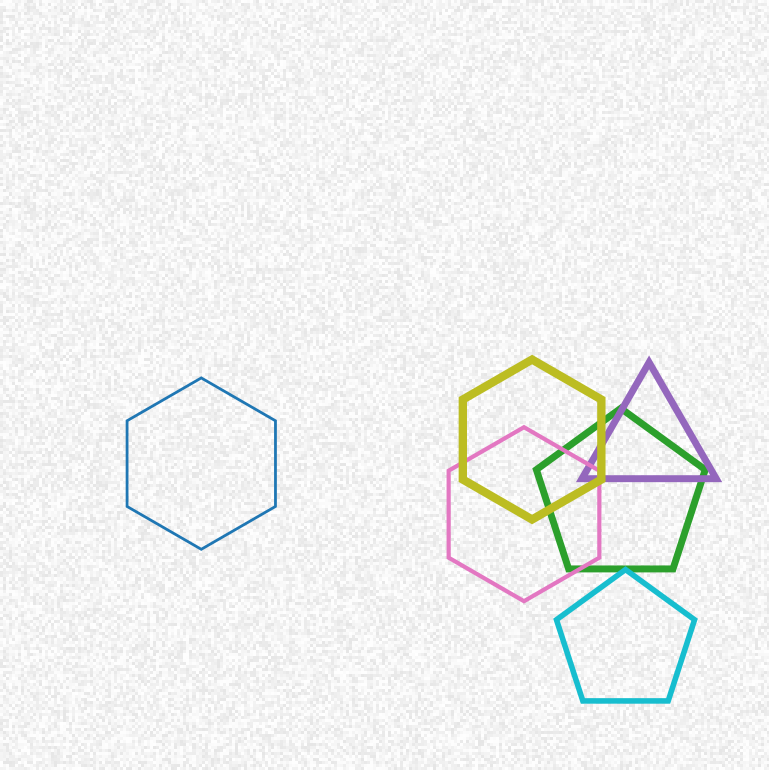[{"shape": "hexagon", "thickness": 1, "radius": 0.56, "center": [0.261, 0.398]}, {"shape": "pentagon", "thickness": 2.5, "radius": 0.58, "center": [0.806, 0.354]}, {"shape": "triangle", "thickness": 2.5, "radius": 0.5, "center": [0.843, 0.429]}, {"shape": "hexagon", "thickness": 1.5, "radius": 0.56, "center": [0.681, 0.332]}, {"shape": "hexagon", "thickness": 3, "radius": 0.52, "center": [0.691, 0.429]}, {"shape": "pentagon", "thickness": 2, "radius": 0.47, "center": [0.812, 0.166]}]